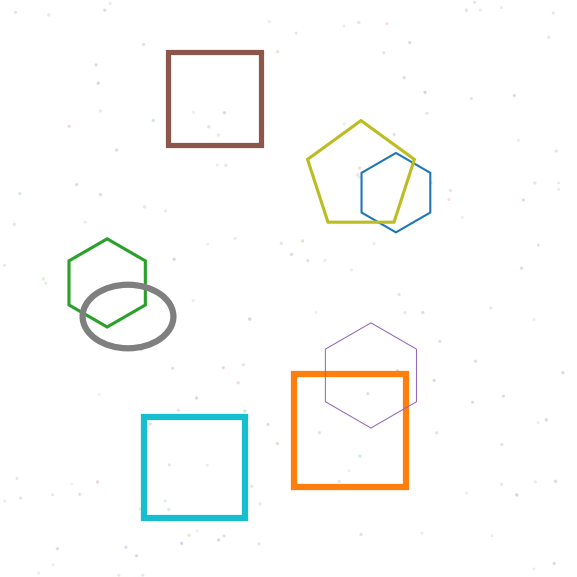[{"shape": "hexagon", "thickness": 1, "radius": 0.34, "center": [0.686, 0.666]}, {"shape": "square", "thickness": 3, "radius": 0.49, "center": [0.606, 0.254]}, {"shape": "hexagon", "thickness": 1.5, "radius": 0.38, "center": [0.186, 0.509]}, {"shape": "hexagon", "thickness": 0.5, "radius": 0.46, "center": [0.642, 0.349]}, {"shape": "square", "thickness": 2.5, "radius": 0.4, "center": [0.371, 0.829]}, {"shape": "oval", "thickness": 3, "radius": 0.39, "center": [0.222, 0.451]}, {"shape": "pentagon", "thickness": 1.5, "radius": 0.49, "center": [0.625, 0.693]}, {"shape": "square", "thickness": 3, "radius": 0.44, "center": [0.337, 0.19]}]